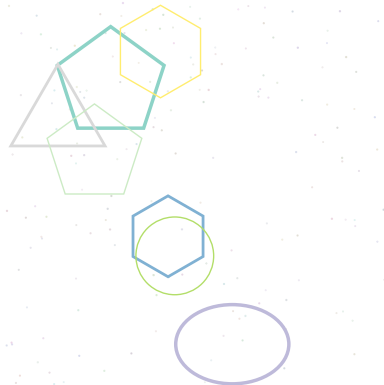[{"shape": "pentagon", "thickness": 2.5, "radius": 0.73, "center": [0.287, 0.785]}, {"shape": "oval", "thickness": 2.5, "radius": 0.73, "center": [0.603, 0.106]}, {"shape": "hexagon", "thickness": 2, "radius": 0.53, "center": [0.436, 0.386]}, {"shape": "circle", "thickness": 1, "radius": 0.5, "center": [0.454, 0.335]}, {"shape": "triangle", "thickness": 2, "radius": 0.71, "center": [0.15, 0.692]}, {"shape": "pentagon", "thickness": 1, "radius": 0.65, "center": [0.245, 0.601]}, {"shape": "hexagon", "thickness": 1, "radius": 0.6, "center": [0.417, 0.866]}]